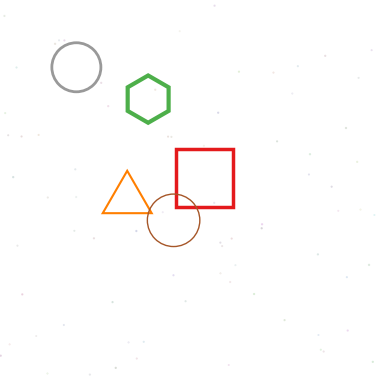[{"shape": "square", "thickness": 2.5, "radius": 0.37, "center": [0.531, 0.538]}, {"shape": "hexagon", "thickness": 3, "radius": 0.31, "center": [0.385, 0.743]}, {"shape": "triangle", "thickness": 1.5, "radius": 0.37, "center": [0.33, 0.483]}, {"shape": "circle", "thickness": 1, "radius": 0.34, "center": [0.451, 0.428]}, {"shape": "circle", "thickness": 2, "radius": 0.32, "center": [0.198, 0.825]}]